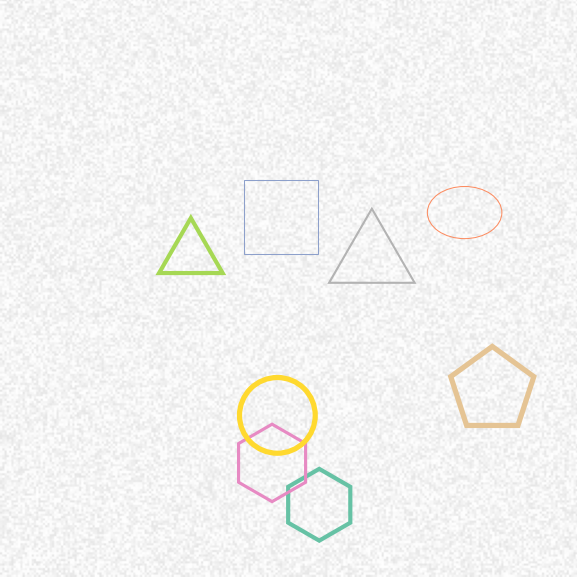[{"shape": "hexagon", "thickness": 2, "radius": 0.31, "center": [0.553, 0.125]}, {"shape": "oval", "thickness": 0.5, "radius": 0.32, "center": [0.805, 0.631]}, {"shape": "square", "thickness": 0.5, "radius": 0.32, "center": [0.487, 0.623]}, {"shape": "hexagon", "thickness": 1.5, "radius": 0.34, "center": [0.471, 0.198]}, {"shape": "triangle", "thickness": 2, "radius": 0.32, "center": [0.33, 0.558]}, {"shape": "circle", "thickness": 2.5, "radius": 0.33, "center": [0.48, 0.28]}, {"shape": "pentagon", "thickness": 2.5, "radius": 0.38, "center": [0.852, 0.324]}, {"shape": "triangle", "thickness": 1, "radius": 0.43, "center": [0.644, 0.552]}]